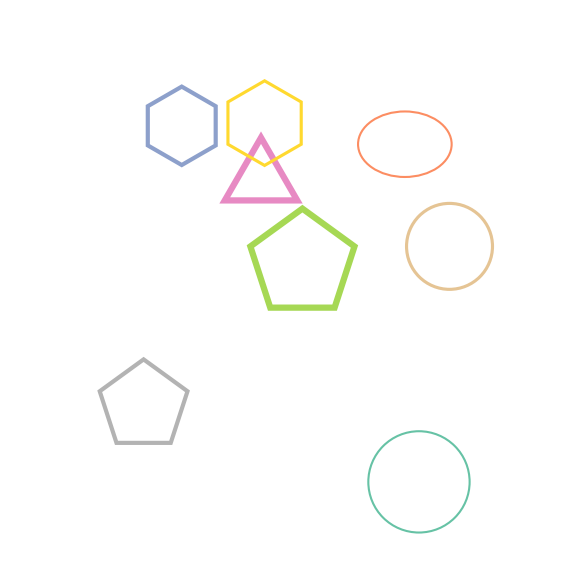[{"shape": "circle", "thickness": 1, "radius": 0.44, "center": [0.725, 0.165]}, {"shape": "oval", "thickness": 1, "radius": 0.41, "center": [0.701, 0.749]}, {"shape": "hexagon", "thickness": 2, "radius": 0.34, "center": [0.315, 0.781]}, {"shape": "triangle", "thickness": 3, "radius": 0.36, "center": [0.452, 0.688]}, {"shape": "pentagon", "thickness": 3, "radius": 0.47, "center": [0.524, 0.543]}, {"shape": "hexagon", "thickness": 1.5, "radius": 0.37, "center": [0.458, 0.786]}, {"shape": "circle", "thickness": 1.5, "radius": 0.37, "center": [0.778, 0.573]}, {"shape": "pentagon", "thickness": 2, "radius": 0.4, "center": [0.249, 0.297]}]